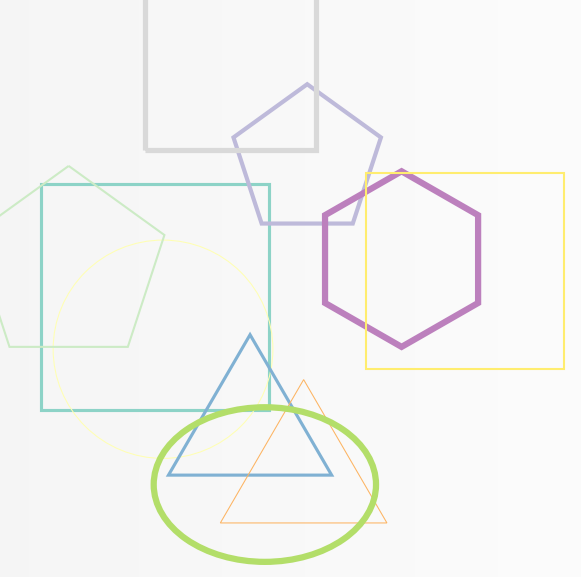[{"shape": "square", "thickness": 1.5, "radius": 0.98, "center": [0.267, 0.485]}, {"shape": "circle", "thickness": 0.5, "radius": 0.95, "center": [0.28, 0.394]}, {"shape": "pentagon", "thickness": 2, "radius": 0.67, "center": [0.529, 0.72]}, {"shape": "triangle", "thickness": 1.5, "radius": 0.81, "center": [0.43, 0.257]}, {"shape": "triangle", "thickness": 0.5, "radius": 0.83, "center": [0.522, 0.176]}, {"shape": "oval", "thickness": 3, "radius": 0.96, "center": [0.456, 0.16]}, {"shape": "square", "thickness": 2.5, "radius": 0.73, "center": [0.396, 0.886]}, {"shape": "hexagon", "thickness": 3, "radius": 0.76, "center": [0.691, 0.551]}, {"shape": "pentagon", "thickness": 1, "radius": 0.87, "center": [0.118, 0.539]}, {"shape": "square", "thickness": 1, "radius": 0.85, "center": [0.8, 0.53]}]